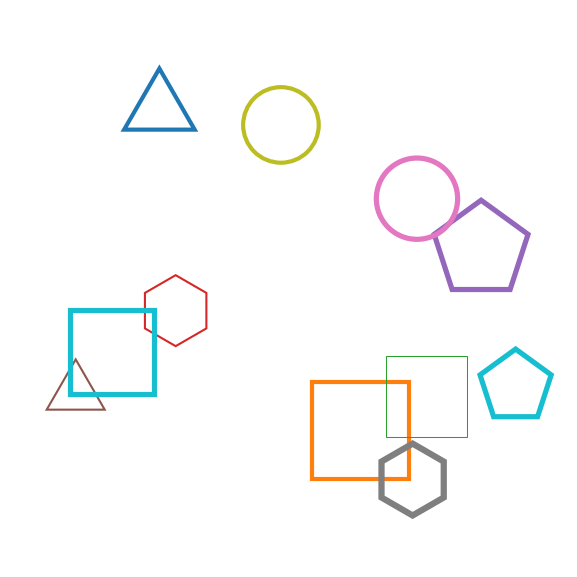[{"shape": "triangle", "thickness": 2, "radius": 0.35, "center": [0.276, 0.81]}, {"shape": "square", "thickness": 2, "radius": 0.42, "center": [0.624, 0.254]}, {"shape": "square", "thickness": 0.5, "radius": 0.35, "center": [0.739, 0.313]}, {"shape": "hexagon", "thickness": 1, "radius": 0.31, "center": [0.304, 0.461]}, {"shape": "pentagon", "thickness": 2.5, "radius": 0.43, "center": [0.833, 0.567]}, {"shape": "triangle", "thickness": 1, "radius": 0.29, "center": [0.131, 0.319]}, {"shape": "circle", "thickness": 2.5, "radius": 0.35, "center": [0.722, 0.655]}, {"shape": "hexagon", "thickness": 3, "radius": 0.31, "center": [0.714, 0.169]}, {"shape": "circle", "thickness": 2, "radius": 0.33, "center": [0.486, 0.783]}, {"shape": "pentagon", "thickness": 2.5, "radius": 0.32, "center": [0.893, 0.33]}, {"shape": "square", "thickness": 2.5, "radius": 0.36, "center": [0.194, 0.39]}]